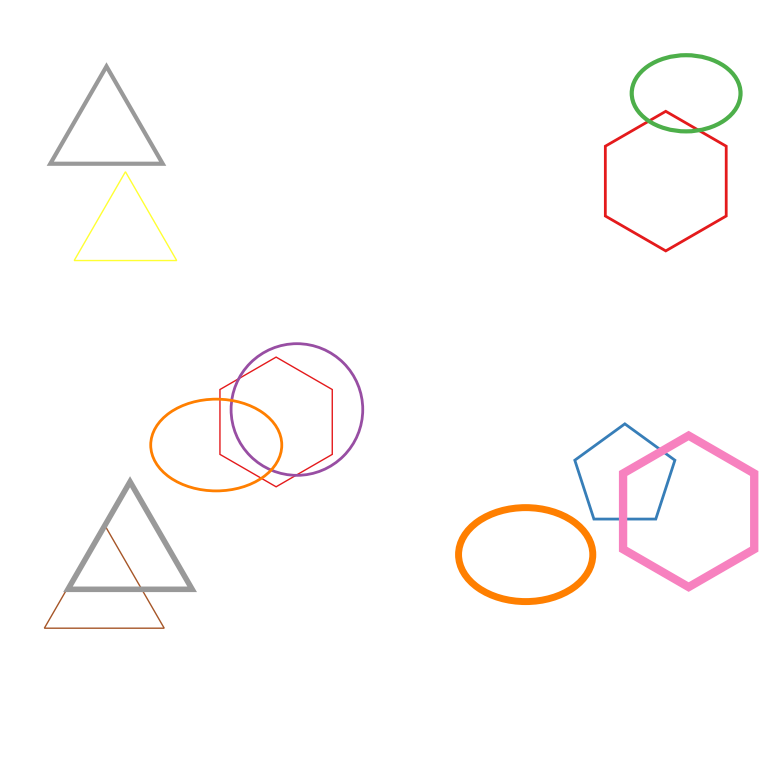[{"shape": "hexagon", "thickness": 1, "radius": 0.45, "center": [0.865, 0.765]}, {"shape": "hexagon", "thickness": 0.5, "radius": 0.42, "center": [0.359, 0.452]}, {"shape": "pentagon", "thickness": 1, "radius": 0.34, "center": [0.811, 0.381]}, {"shape": "oval", "thickness": 1.5, "radius": 0.35, "center": [0.891, 0.879]}, {"shape": "circle", "thickness": 1, "radius": 0.43, "center": [0.386, 0.468]}, {"shape": "oval", "thickness": 2.5, "radius": 0.44, "center": [0.683, 0.28]}, {"shape": "oval", "thickness": 1, "radius": 0.43, "center": [0.281, 0.422]}, {"shape": "triangle", "thickness": 0.5, "radius": 0.38, "center": [0.163, 0.7]}, {"shape": "triangle", "thickness": 0.5, "radius": 0.45, "center": [0.135, 0.229]}, {"shape": "hexagon", "thickness": 3, "radius": 0.49, "center": [0.894, 0.336]}, {"shape": "triangle", "thickness": 2, "radius": 0.47, "center": [0.169, 0.281]}, {"shape": "triangle", "thickness": 1.5, "radius": 0.42, "center": [0.138, 0.829]}]